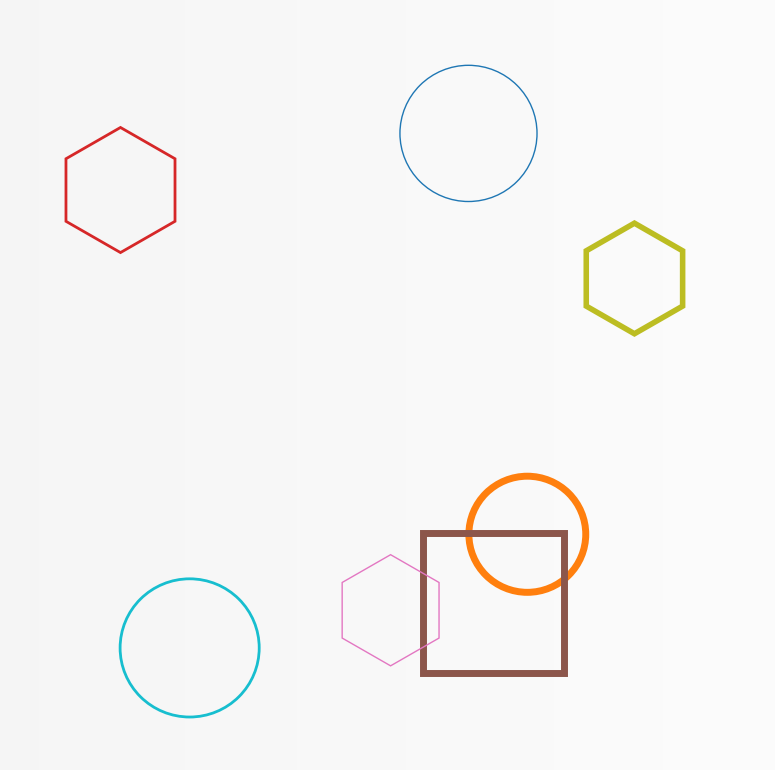[{"shape": "circle", "thickness": 0.5, "radius": 0.44, "center": [0.604, 0.827]}, {"shape": "circle", "thickness": 2.5, "radius": 0.38, "center": [0.68, 0.306]}, {"shape": "hexagon", "thickness": 1, "radius": 0.41, "center": [0.155, 0.753]}, {"shape": "square", "thickness": 2.5, "radius": 0.45, "center": [0.637, 0.216]}, {"shape": "hexagon", "thickness": 0.5, "radius": 0.36, "center": [0.504, 0.207]}, {"shape": "hexagon", "thickness": 2, "radius": 0.36, "center": [0.819, 0.638]}, {"shape": "circle", "thickness": 1, "radius": 0.45, "center": [0.245, 0.159]}]